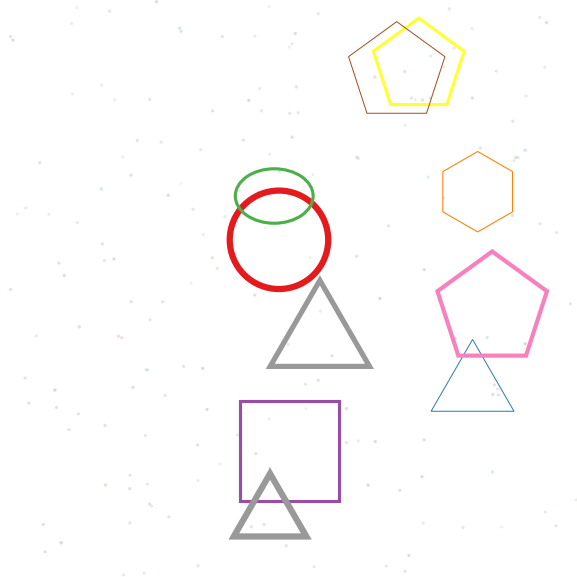[{"shape": "circle", "thickness": 3, "radius": 0.43, "center": [0.483, 0.584]}, {"shape": "triangle", "thickness": 0.5, "radius": 0.41, "center": [0.818, 0.328]}, {"shape": "oval", "thickness": 1.5, "radius": 0.34, "center": [0.475, 0.66]}, {"shape": "square", "thickness": 1.5, "radius": 0.43, "center": [0.501, 0.218]}, {"shape": "hexagon", "thickness": 0.5, "radius": 0.35, "center": [0.827, 0.667]}, {"shape": "pentagon", "thickness": 1.5, "radius": 0.41, "center": [0.725, 0.885]}, {"shape": "pentagon", "thickness": 0.5, "radius": 0.44, "center": [0.687, 0.874]}, {"shape": "pentagon", "thickness": 2, "radius": 0.5, "center": [0.852, 0.464]}, {"shape": "triangle", "thickness": 3, "radius": 0.36, "center": [0.468, 0.106]}, {"shape": "triangle", "thickness": 2.5, "radius": 0.5, "center": [0.554, 0.414]}]